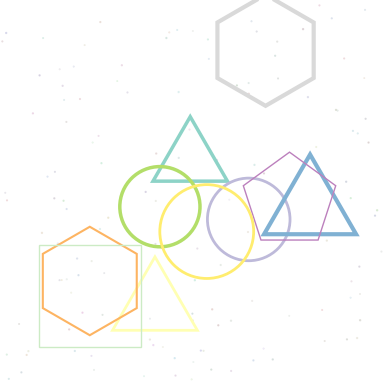[{"shape": "triangle", "thickness": 2.5, "radius": 0.56, "center": [0.494, 0.585]}, {"shape": "triangle", "thickness": 2, "radius": 0.64, "center": [0.402, 0.206]}, {"shape": "circle", "thickness": 2, "radius": 0.54, "center": [0.646, 0.43]}, {"shape": "triangle", "thickness": 3, "radius": 0.69, "center": [0.805, 0.461]}, {"shape": "hexagon", "thickness": 1.5, "radius": 0.7, "center": [0.233, 0.27]}, {"shape": "circle", "thickness": 2.5, "radius": 0.52, "center": [0.415, 0.463]}, {"shape": "hexagon", "thickness": 3, "radius": 0.72, "center": [0.69, 0.869]}, {"shape": "pentagon", "thickness": 1, "radius": 0.63, "center": [0.752, 0.479]}, {"shape": "square", "thickness": 1, "radius": 0.67, "center": [0.234, 0.231]}, {"shape": "circle", "thickness": 2, "radius": 0.61, "center": [0.537, 0.399]}]